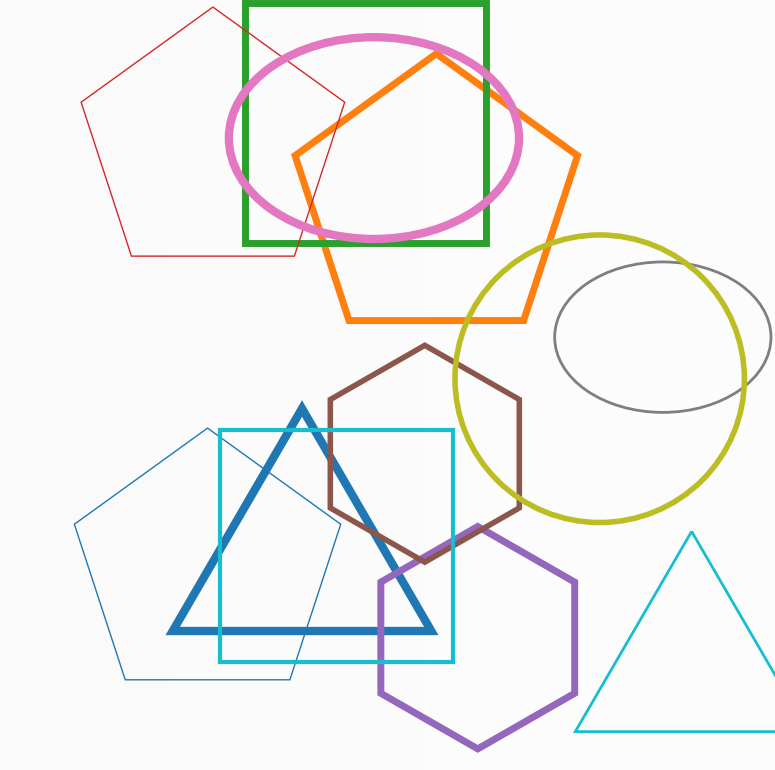[{"shape": "triangle", "thickness": 3, "radius": 0.96, "center": [0.39, 0.277]}, {"shape": "pentagon", "thickness": 0.5, "radius": 0.9, "center": [0.268, 0.263]}, {"shape": "pentagon", "thickness": 2.5, "radius": 0.96, "center": [0.563, 0.739]}, {"shape": "square", "thickness": 2.5, "radius": 0.78, "center": [0.472, 0.84]}, {"shape": "pentagon", "thickness": 0.5, "radius": 0.89, "center": [0.275, 0.812]}, {"shape": "hexagon", "thickness": 2.5, "radius": 0.72, "center": [0.616, 0.172]}, {"shape": "hexagon", "thickness": 2, "radius": 0.7, "center": [0.548, 0.411]}, {"shape": "oval", "thickness": 3, "radius": 0.94, "center": [0.483, 0.821]}, {"shape": "oval", "thickness": 1, "radius": 0.7, "center": [0.855, 0.562]}, {"shape": "circle", "thickness": 2, "radius": 0.93, "center": [0.774, 0.508]}, {"shape": "square", "thickness": 1.5, "radius": 0.75, "center": [0.434, 0.291]}, {"shape": "triangle", "thickness": 1, "radius": 0.87, "center": [0.892, 0.136]}]